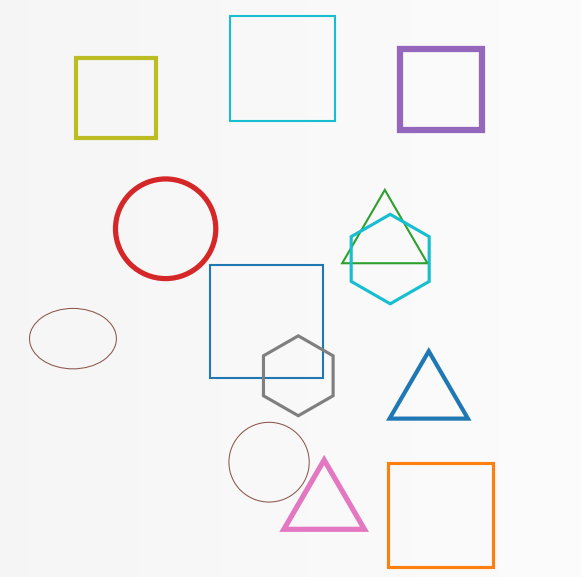[{"shape": "square", "thickness": 1, "radius": 0.49, "center": [0.458, 0.442]}, {"shape": "triangle", "thickness": 2, "radius": 0.39, "center": [0.738, 0.313]}, {"shape": "square", "thickness": 1.5, "radius": 0.45, "center": [0.758, 0.108]}, {"shape": "triangle", "thickness": 1, "radius": 0.42, "center": [0.662, 0.586]}, {"shape": "circle", "thickness": 2.5, "radius": 0.43, "center": [0.285, 0.603]}, {"shape": "square", "thickness": 3, "radius": 0.35, "center": [0.758, 0.844]}, {"shape": "circle", "thickness": 0.5, "radius": 0.35, "center": [0.463, 0.199]}, {"shape": "oval", "thickness": 0.5, "radius": 0.37, "center": [0.126, 0.413]}, {"shape": "triangle", "thickness": 2.5, "radius": 0.4, "center": [0.558, 0.123]}, {"shape": "hexagon", "thickness": 1.5, "radius": 0.35, "center": [0.513, 0.348]}, {"shape": "square", "thickness": 2, "radius": 0.34, "center": [0.199, 0.83]}, {"shape": "square", "thickness": 1, "radius": 0.45, "center": [0.487, 0.881]}, {"shape": "hexagon", "thickness": 1.5, "radius": 0.39, "center": [0.671, 0.551]}]